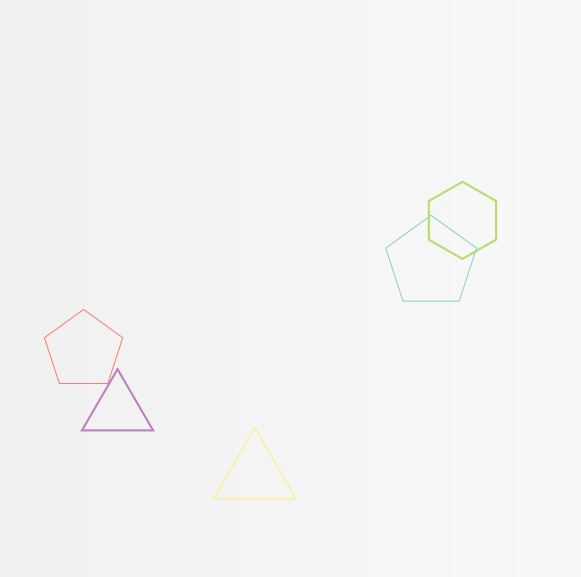[{"shape": "pentagon", "thickness": 0.5, "radius": 0.41, "center": [0.742, 0.544]}, {"shape": "pentagon", "thickness": 0.5, "radius": 0.35, "center": [0.144, 0.392]}, {"shape": "hexagon", "thickness": 1, "radius": 0.33, "center": [0.796, 0.618]}, {"shape": "triangle", "thickness": 1, "radius": 0.35, "center": [0.202, 0.289]}, {"shape": "triangle", "thickness": 0.5, "radius": 0.41, "center": [0.438, 0.176]}]